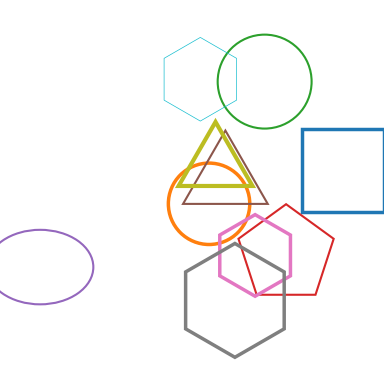[{"shape": "square", "thickness": 2.5, "radius": 0.54, "center": [0.891, 0.557]}, {"shape": "circle", "thickness": 2.5, "radius": 0.53, "center": [0.543, 0.471]}, {"shape": "circle", "thickness": 1.5, "radius": 0.61, "center": [0.687, 0.788]}, {"shape": "pentagon", "thickness": 1.5, "radius": 0.65, "center": [0.743, 0.34]}, {"shape": "oval", "thickness": 1.5, "radius": 0.69, "center": [0.104, 0.306]}, {"shape": "triangle", "thickness": 1.5, "radius": 0.63, "center": [0.585, 0.534]}, {"shape": "hexagon", "thickness": 2.5, "radius": 0.53, "center": [0.663, 0.337]}, {"shape": "hexagon", "thickness": 2.5, "radius": 0.74, "center": [0.61, 0.22]}, {"shape": "triangle", "thickness": 3, "radius": 0.55, "center": [0.56, 0.572]}, {"shape": "hexagon", "thickness": 0.5, "radius": 0.54, "center": [0.52, 0.794]}]